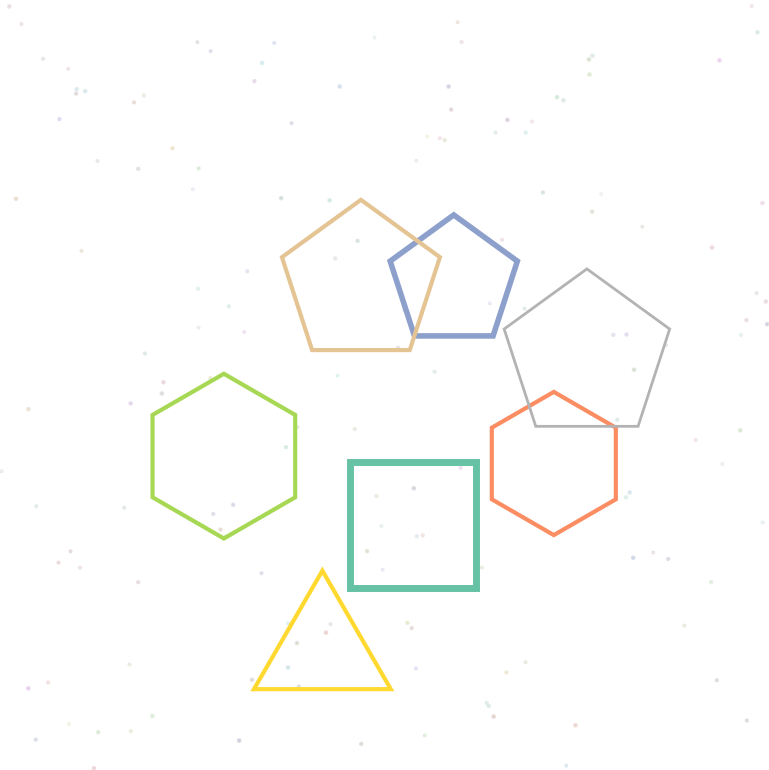[{"shape": "square", "thickness": 2.5, "radius": 0.41, "center": [0.536, 0.318]}, {"shape": "hexagon", "thickness": 1.5, "radius": 0.46, "center": [0.719, 0.398]}, {"shape": "pentagon", "thickness": 2, "radius": 0.43, "center": [0.589, 0.634]}, {"shape": "hexagon", "thickness": 1.5, "radius": 0.53, "center": [0.291, 0.408]}, {"shape": "triangle", "thickness": 1.5, "radius": 0.51, "center": [0.419, 0.156]}, {"shape": "pentagon", "thickness": 1.5, "radius": 0.54, "center": [0.469, 0.633]}, {"shape": "pentagon", "thickness": 1, "radius": 0.57, "center": [0.762, 0.538]}]